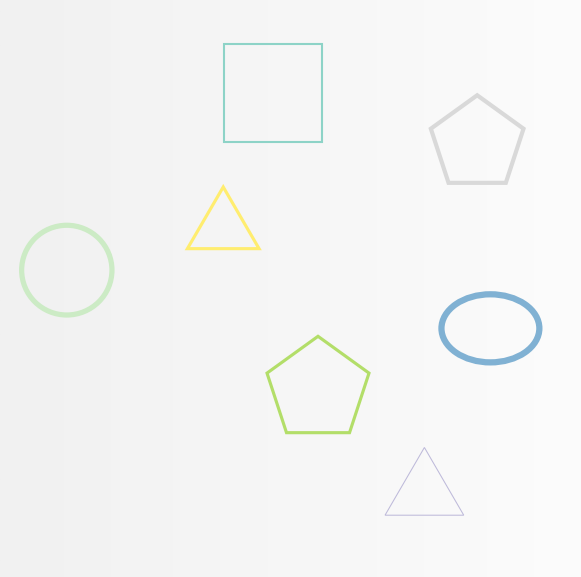[{"shape": "square", "thickness": 1, "radius": 0.42, "center": [0.47, 0.838]}, {"shape": "triangle", "thickness": 0.5, "radius": 0.39, "center": [0.73, 0.146]}, {"shape": "oval", "thickness": 3, "radius": 0.42, "center": [0.844, 0.431]}, {"shape": "pentagon", "thickness": 1.5, "radius": 0.46, "center": [0.547, 0.325]}, {"shape": "pentagon", "thickness": 2, "radius": 0.42, "center": [0.821, 0.75]}, {"shape": "circle", "thickness": 2.5, "radius": 0.39, "center": [0.115, 0.531]}, {"shape": "triangle", "thickness": 1.5, "radius": 0.36, "center": [0.384, 0.604]}]